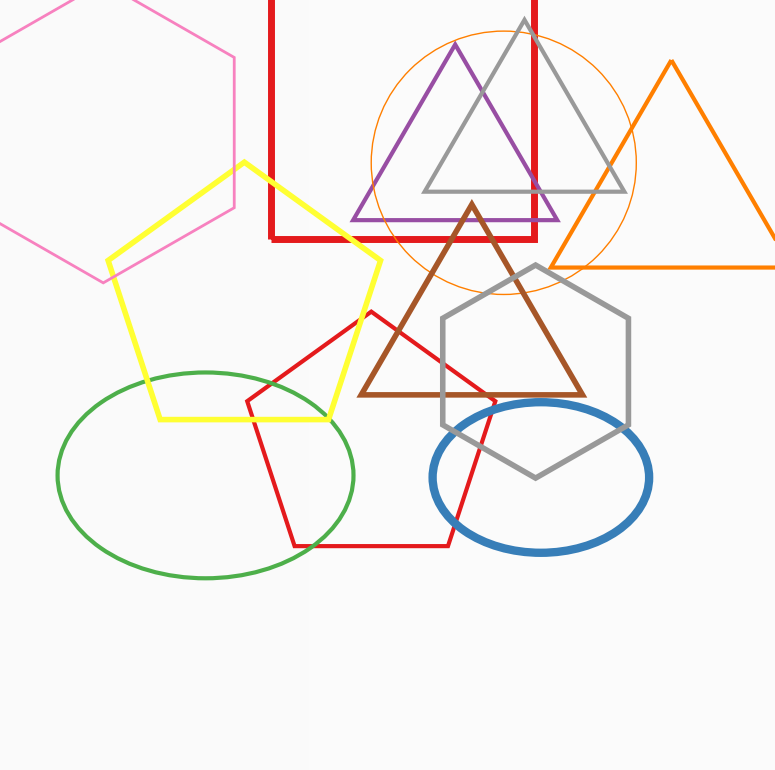[{"shape": "pentagon", "thickness": 1.5, "radius": 0.84, "center": [0.479, 0.427]}, {"shape": "square", "thickness": 2.5, "radius": 0.85, "center": [0.519, 0.859]}, {"shape": "oval", "thickness": 3, "radius": 0.7, "center": [0.698, 0.38]}, {"shape": "oval", "thickness": 1.5, "radius": 0.95, "center": [0.265, 0.383]}, {"shape": "triangle", "thickness": 1.5, "radius": 0.76, "center": [0.587, 0.79]}, {"shape": "triangle", "thickness": 1.5, "radius": 0.9, "center": [0.866, 0.742]}, {"shape": "circle", "thickness": 0.5, "radius": 0.86, "center": [0.65, 0.789]}, {"shape": "pentagon", "thickness": 2, "radius": 0.92, "center": [0.315, 0.605]}, {"shape": "triangle", "thickness": 2, "radius": 0.82, "center": [0.609, 0.57]}, {"shape": "hexagon", "thickness": 1, "radius": 0.98, "center": [0.133, 0.828]}, {"shape": "hexagon", "thickness": 2, "radius": 0.69, "center": [0.691, 0.517]}, {"shape": "triangle", "thickness": 1.5, "radius": 0.74, "center": [0.677, 0.825]}]